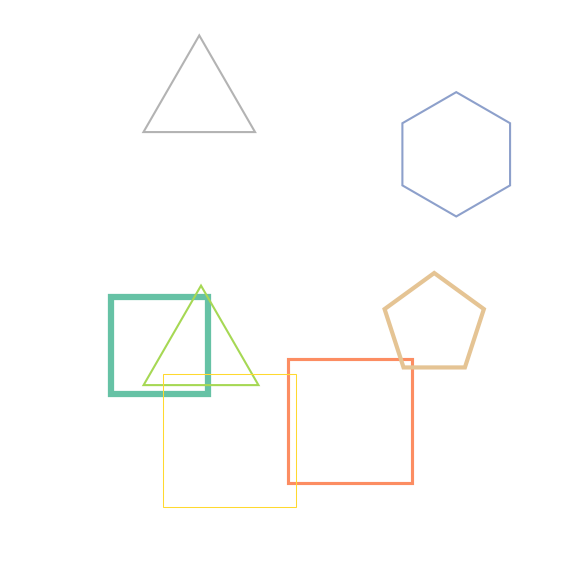[{"shape": "square", "thickness": 3, "radius": 0.42, "center": [0.276, 0.401]}, {"shape": "square", "thickness": 1.5, "radius": 0.54, "center": [0.606, 0.271]}, {"shape": "hexagon", "thickness": 1, "radius": 0.54, "center": [0.79, 0.732]}, {"shape": "triangle", "thickness": 1, "radius": 0.57, "center": [0.348, 0.39]}, {"shape": "square", "thickness": 0.5, "radius": 0.58, "center": [0.397, 0.237]}, {"shape": "pentagon", "thickness": 2, "radius": 0.45, "center": [0.752, 0.436]}, {"shape": "triangle", "thickness": 1, "radius": 0.56, "center": [0.345, 0.826]}]